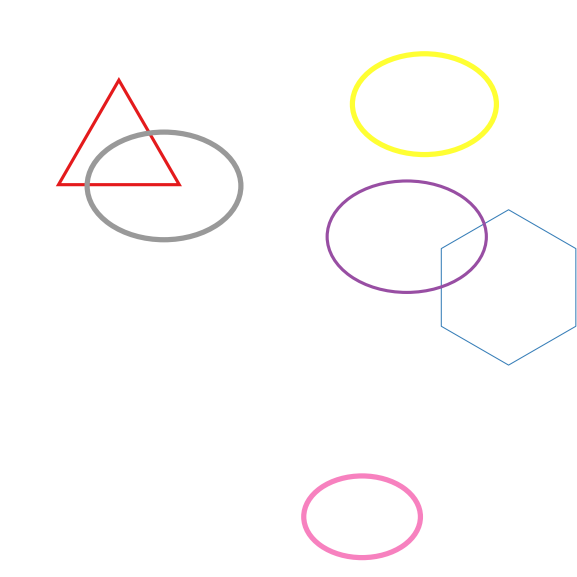[{"shape": "triangle", "thickness": 1.5, "radius": 0.6, "center": [0.206, 0.74]}, {"shape": "hexagon", "thickness": 0.5, "radius": 0.67, "center": [0.881, 0.501]}, {"shape": "oval", "thickness": 1.5, "radius": 0.69, "center": [0.704, 0.589]}, {"shape": "oval", "thickness": 2.5, "radius": 0.62, "center": [0.735, 0.819]}, {"shape": "oval", "thickness": 2.5, "radius": 0.51, "center": [0.627, 0.104]}, {"shape": "oval", "thickness": 2.5, "radius": 0.67, "center": [0.284, 0.677]}]